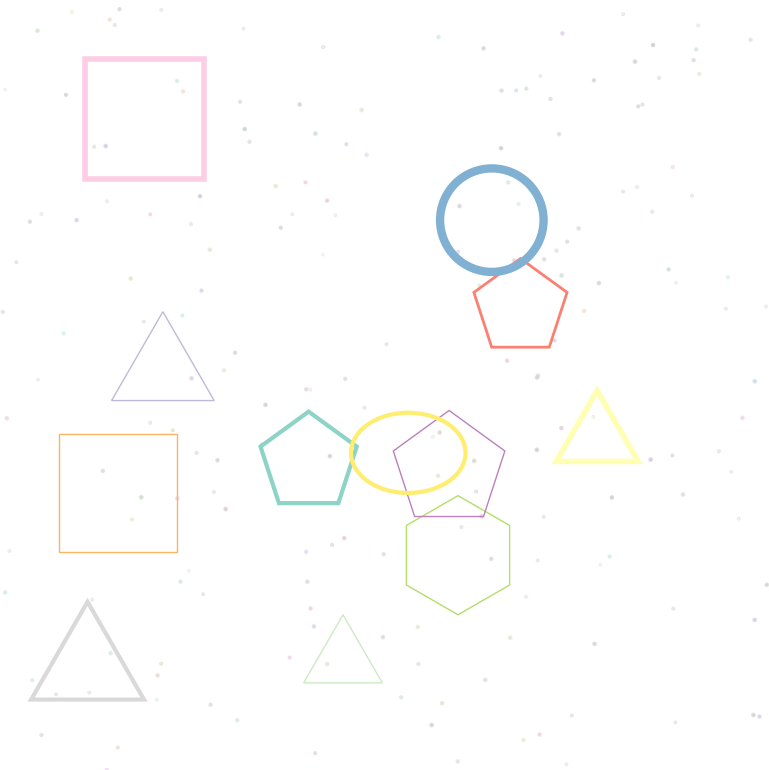[{"shape": "pentagon", "thickness": 1.5, "radius": 0.33, "center": [0.401, 0.4]}, {"shape": "triangle", "thickness": 2, "radius": 0.31, "center": [0.776, 0.431]}, {"shape": "triangle", "thickness": 0.5, "radius": 0.38, "center": [0.212, 0.518]}, {"shape": "pentagon", "thickness": 1, "radius": 0.32, "center": [0.676, 0.601]}, {"shape": "circle", "thickness": 3, "radius": 0.34, "center": [0.639, 0.714]}, {"shape": "square", "thickness": 0.5, "radius": 0.38, "center": [0.153, 0.36]}, {"shape": "hexagon", "thickness": 0.5, "radius": 0.39, "center": [0.595, 0.279]}, {"shape": "square", "thickness": 2, "radius": 0.39, "center": [0.188, 0.846]}, {"shape": "triangle", "thickness": 1.5, "radius": 0.42, "center": [0.114, 0.134]}, {"shape": "pentagon", "thickness": 0.5, "radius": 0.38, "center": [0.583, 0.391]}, {"shape": "triangle", "thickness": 0.5, "radius": 0.29, "center": [0.445, 0.143]}, {"shape": "oval", "thickness": 1.5, "radius": 0.37, "center": [0.53, 0.412]}]